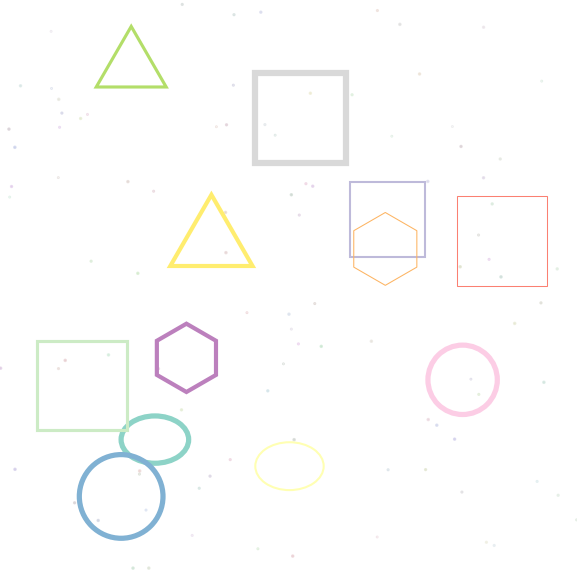[{"shape": "oval", "thickness": 2.5, "radius": 0.29, "center": [0.268, 0.238]}, {"shape": "oval", "thickness": 1, "radius": 0.3, "center": [0.501, 0.192]}, {"shape": "square", "thickness": 1, "radius": 0.33, "center": [0.671, 0.619]}, {"shape": "square", "thickness": 0.5, "radius": 0.39, "center": [0.869, 0.582]}, {"shape": "circle", "thickness": 2.5, "radius": 0.36, "center": [0.21, 0.139]}, {"shape": "hexagon", "thickness": 0.5, "radius": 0.32, "center": [0.667, 0.568]}, {"shape": "triangle", "thickness": 1.5, "radius": 0.35, "center": [0.227, 0.883]}, {"shape": "circle", "thickness": 2.5, "radius": 0.3, "center": [0.801, 0.341]}, {"shape": "square", "thickness": 3, "radius": 0.39, "center": [0.52, 0.795]}, {"shape": "hexagon", "thickness": 2, "radius": 0.3, "center": [0.323, 0.379]}, {"shape": "square", "thickness": 1.5, "radius": 0.39, "center": [0.142, 0.332]}, {"shape": "triangle", "thickness": 2, "radius": 0.41, "center": [0.366, 0.58]}]